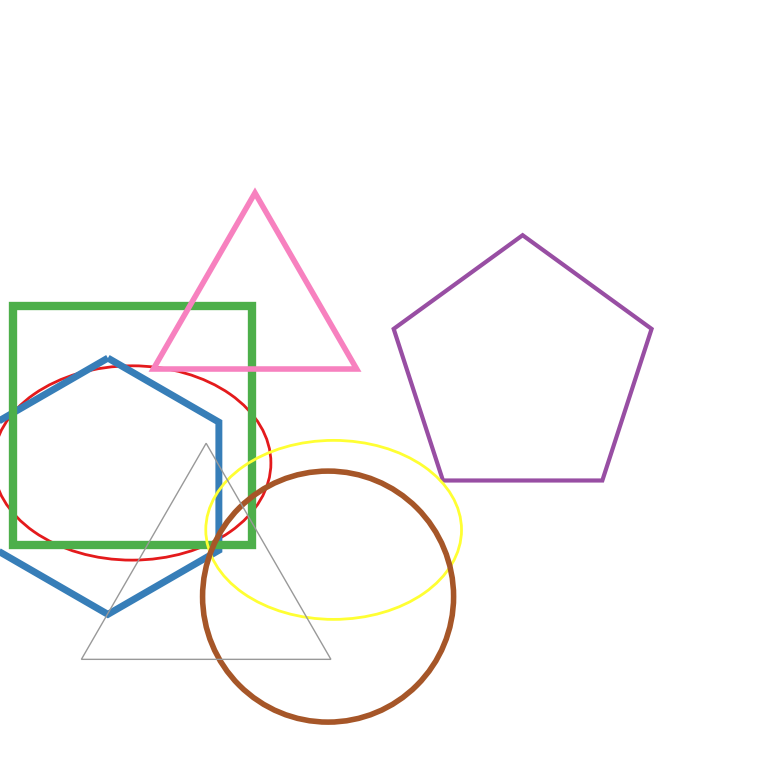[{"shape": "oval", "thickness": 1, "radius": 0.9, "center": [0.172, 0.399]}, {"shape": "hexagon", "thickness": 2.5, "radius": 0.83, "center": [0.14, 0.369]}, {"shape": "square", "thickness": 3, "radius": 0.78, "center": [0.172, 0.447]}, {"shape": "pentagon", "thickness": 1.5, "radius": 0.88, "center": [0.679, 0.518]}, {"shape": "oval", "thickness": 1, "radius": 0.83, "center": [0.433, 0.312]}, {"shape": "circle", "thickness": 2, "radius": 0.81, "center": [0.426, 0.225]}, {"shape": "triangle", "thickness": 2, "radius": 0.76, "center": [0.331, 0.597]}, {"shape": "triangle", "thickness": 0.5, "radius": 0.94, "center": [0.268, 0.237]}]